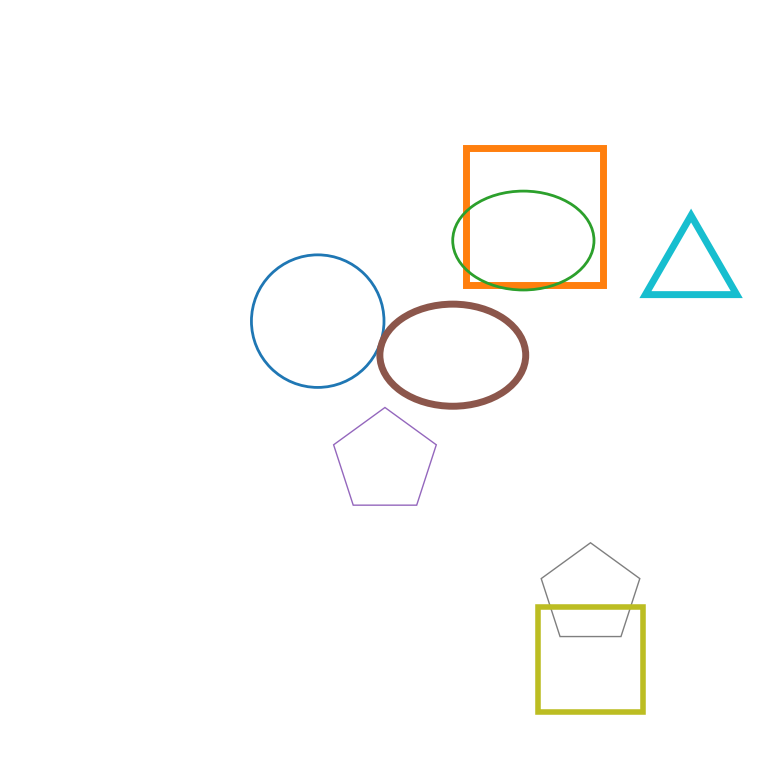[{"shape": "circle", "thickness": 1, "radius": 0.43, "center": [0.413, 0.583]}, {"shape": "square", "thickness": 2.5, "radius": 0.44, "center": [0.694, 0.718]}, {"shape": "oval", "thickness": 1, "radius": 0.46, "center": [0.68, 0.688]}, {"shape": "pentagon", "thickness": 0.5, "radius": 0.35, "center": [0.5, 0.401]}, {"shape": "oval", "thickness": 2.5, "radius": 0.47, "center": [0.588, 0.539]}, {"shape": "pentagon", "thickness": 0.5, "radius": 0.34, "center": [0.767, 0.228]}, {"shape": "square", "thickness": 2, "radius": 0.34, "center": [0.766, 0.143]}, {"shape": "triangle", "thickness": 2.5, "radius": 0.34, "center": [0.898, 0.652]}]